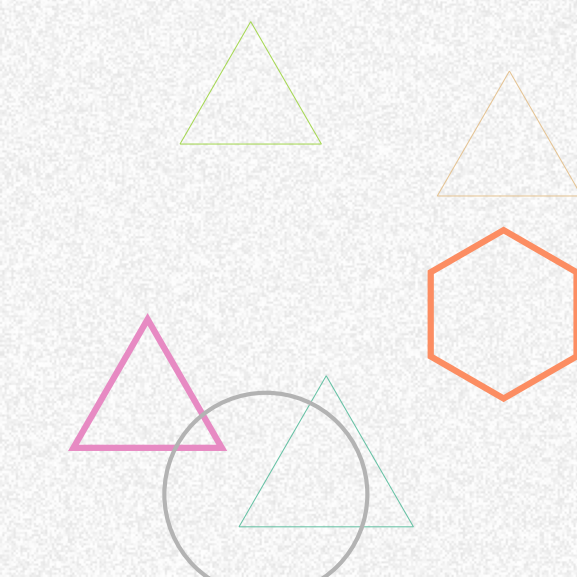[{"shape": "triangle", "thickness": 0.5, "radius": 0.87, "center": [0.565, 0.174]}, {"shape": "hexagon", "thickness": 3, "radius": 0.73, "center": [0.872, 0.455]}, {"shape": "triangle", "thickness": 3, "radius": 0.74, "center": [0.256, 0.298]}, {"shape": "triangle", "thickness": 0.5, "radius": 0.71, "center": [0.434, 0.82]}, {"shape": "triangle", "thickness": 0.5, "radius": 0.72, "center": [0.882, 0.732]}, {"shape": "circle", "thickness": 2, "radius": 0.88, "center": [0.46, 0.143]}]